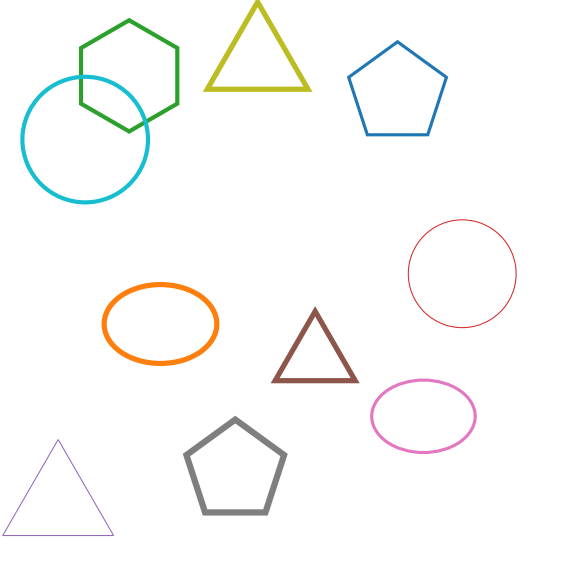[{"shape": "pentagon", "thickness": 1.5, "radius": 0.44, "center": [0.688, 0.838]}, {"shape": "oval", "thickness": 2.5, "radius": 0.49, "center": [0.278, 0.438]}, {"shape": "hexagon", "thickness": 2, "radius": 0.48, "center": [0.224, 0.868]}, {"shape": "circle", "thickness": 0.5, "radius": 0.47, "center": [0.8, 0.525]}, {"shape": "triangle", "thickness": 0.5, "radius": 0.55, "center": [0.101, 0.127]}, {"shape": "triangle", "thickness": 2.5, "radius": 0.4, "center": [0.546, 0.38]}, {"shape": "oval", "thickness": 1.5, "radius": 0.45, "center": [0.733, 0.278]}, {"shape": "pentagon", "thickness": 3, "radius": 0.44, "center": [0.407, 0.184]}, {"shape": "triangle", "thickness": 2.5, "radius": 0.5, "center": [0.446, 0.895]}, {"shape": "circle", "thickness": 2, "radius": 0.54, "center": [0.148, 0.757]}]